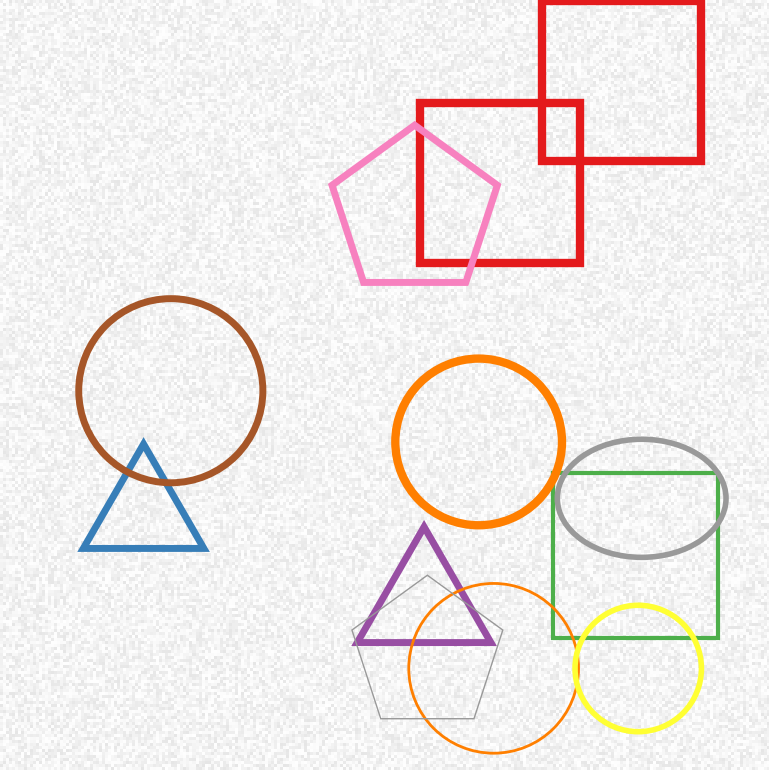[{"shape": "square", "thickness": 3, "radius": 0.52, "center": [0.649, 0.762]}, {"shape": "square", "thickness": 3, "radius": 0.52, "center": [0.807, 0.894]}, {"shape": "triangle", "thickness": 2.5, "radius": 0.45, "center": [0.186, 0.333]}, {"shape": "square", "thickness": 1.5, "radius": 0.54, "center": [0.825, 0.278]}, {"shape": "triangle", "thickness": 2.5, "radius": 0.5, "center": [0.551, 0.216]}, {"shape": "circle", "thickness": 1, "radius": 0.55, "center": [0.641, 0.132]}, {"shape": "circle", "thickness": 3, "radius": 0.54, "center": [0.622, 0.426]}, {"shape": "circle", "thickness": 2, "radius": 0.41, "center": [0.829, 0.132]}, {"shape": "circle", "thickness": 2.5, "radius": 0.6, "center": [0.222, 0.493]}, {"shape": "pentagon", "thickness": 2.5, "radius": 0.56, "center": [0.539, 0.725]}, {"shape": "oval", "thickness": 2, "radius": 0.55, "center": [0.833, 0.353]}, {"shape": "pentagon", "thickness": 0.5, "radius": 0.51, "center": [0.555, 0.15]}]